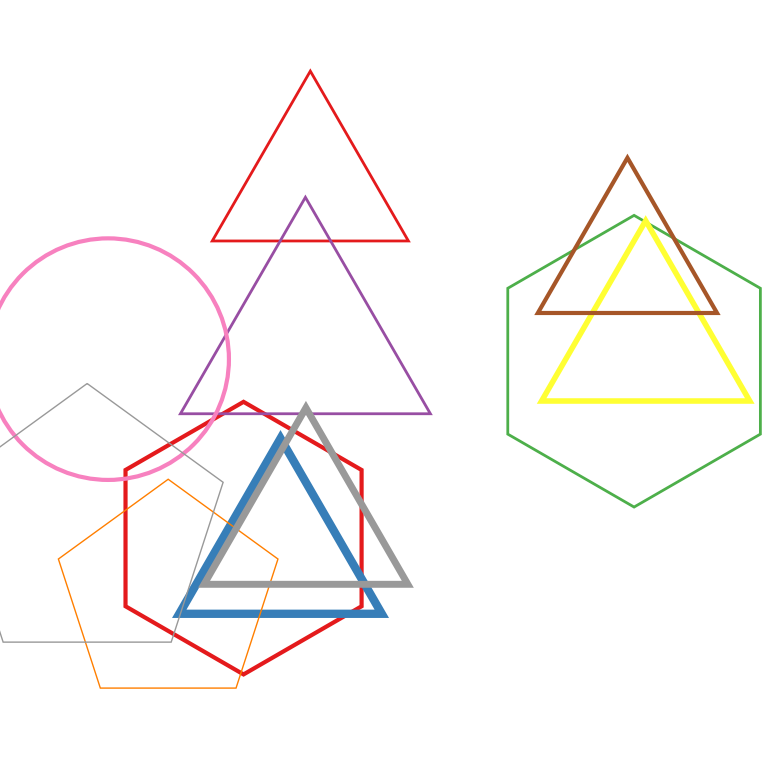[{"shape": "hexagon", "thickness": 1.5, "radius": 0.89, "center": [0.316, 0.301]}, {"shape": "triangle", "thickness": 1, "radius": 0.74, "center": [0.403, 0.761]}, {"shape": "triangle", "thickness": 3, "radius": 0.76, "center": [0.364, 0.279]}, {"shape": "hexagon", "thickness": 1, "radius": 0.95, "center": [0.823, 0.531]}, {"shape": "triangle", "thickness": 1, "radius": 0.94, "center": [0.397, 0.556]}, {"shape": "pentagon", "thickness": 0.5, "radius": 0.75, "center": [0.218, 0.228]}, {"shape": "triangle", "thickness": 2, "radius": 0.78, "center": [0.839, 0.557]}, {"shape": "triangle", "thickness": 1.5, "radius": 0.67, "center": [0.815, 0.661]}, {"shape": "circle", "thickness": 1.5, "radius": 0.78, "center": [0.14, 0.534]}, {"shape": "triangle", "thickness": 2.5, "radius": 0.76, "center": [0.397, 0.318]}, {"shape": "pentagon", "thickness": 0.5, "radius": 0.93, "center": [0.113, 0.316]}]